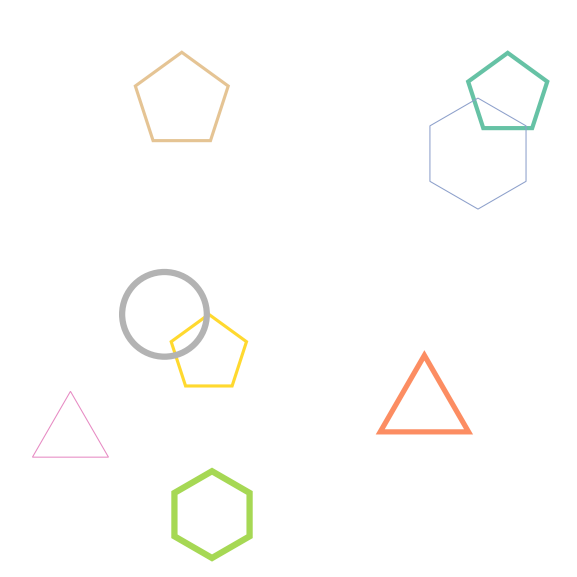[{"shape": "pentagon", "thickness": 2, "radius": 0.36, "center": [0.879, 0.836]}, {"shape": "triangle", "thickness": 2.5, "radius": 0.44, "center": [0.735, 0.295]}, {"shape": "hexagon", "thickness": 0.5, "radius": 0.48, "center": [0.828, 0.733]}, {"shape": "triangle", "thickness": 0.5, "radius": 0.38, "center": [0.122, 0.246]}, {"shape": "hexagon", "thickness": 3, "radius": 0.38, "center": [0.367, 0.108]}, {"shape": "pentagon", "thickness": 1.5, "radius": 0.34, "center": [0.362, 0.386]}, {"shape": "pentagon", "thickness": 1.5, "radius": 0.42, "center": [0.315, 0.824]}, {"shape": "circle", "thickness": 3, "radius": 0.37, "center": [0.285, 0.455]}]